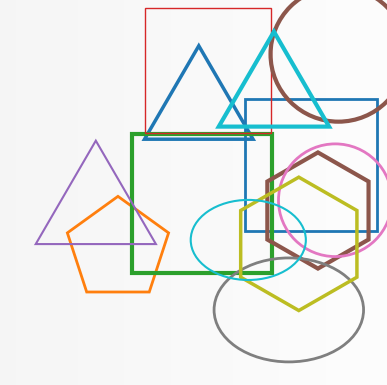[{"shape": "triangle", "thickness": 2.5, "radius": 0.81, "center": [0.513, 0.719]}, {"shape": "square", "thickness": 2, "radius": 0.85, "center": [0.802, 0.572]}, {"shape": "pentagon", "thickness": 2, "radius": 0.69, "center": [0.304, 0.353]}, {"shape": "square", "thickness": 3, "radius": 0.9, "center": [0.521, 0.471]}, {"shape": "square", "thickness": 1, "radius": 0.81, "center": [0.536, 0.816]}, {"shape": "triangle", "thickness": 1.5, "radius": 0.9, "center": [0.247, 0.456]}, {"shape": "circle", "thickness": 3, "radius": 0.88, "center": [0.873, 0.859]}, {"shape": "hexagon", "thickness": 3, "radius": 0.75, "center": [0.821, 0.453]}, {"shape": "circle", "thickness": 2, "radius": 0.73, "center": [0.865, 0.48]}, {"shape": "oval", "thickness": 2, "radius": 0.96, "center": [0.745, 0.195]}, {"shape": "hexagon", "thickness": 2.5, "radius": 0.87, "center": [0.771, 0.367]}, {"shape": "oval", "thickness": 1.5, "radius": 0.74, "center": [0.641, 0.377]}, {"shape": "triangle", "thickness": 3, "radius": 0.82, "center": [0.707, 0.753]}]